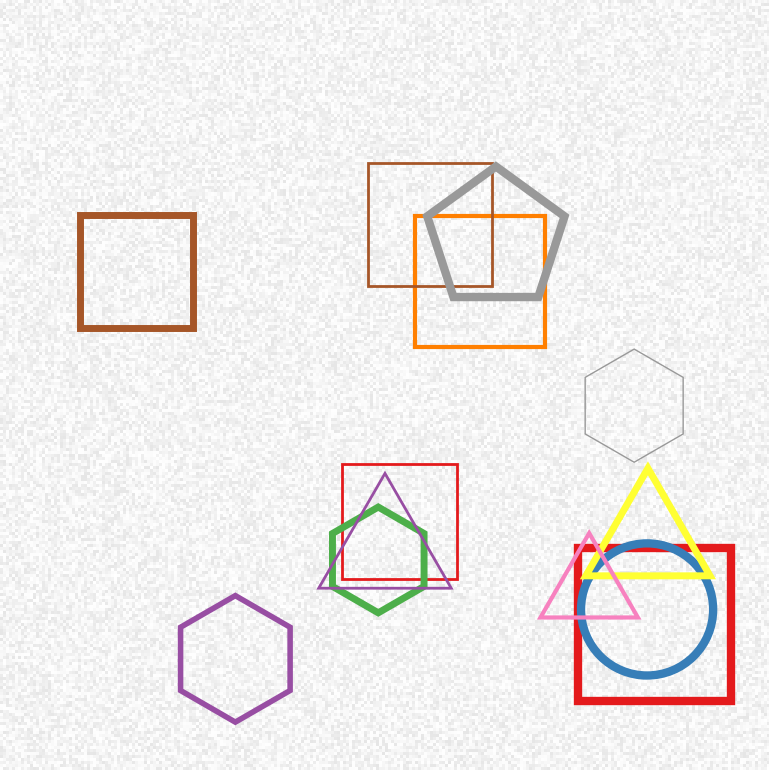[{"shape": "square", "thickness": 1, "radius": 0.37, "center": [0.519, 0.323]}, {"shape": "square", "thickness": 3, "radius": 0.5, "center": [0.85, 0.189]}, {"shape": "circle", "thickness": 3, "radius": 0.43, "center": [0.84, 0.209]}, {"shape": "hexagon", "thickness": 2.5, "radius": 0.34, "center": [0.491, 0.273]}, {"shape": "hexagon", "thickness": 2, "radius": 0.41, "center": [0.306, 0.144]}, {"shape": "triangle", "thickness": 1, "radius": 0.5, "center": [0.5, 0.286]}, {"shape": "square", "thickness": 1.5, "radius": 0.42, "center": [0.623, 0.634]}, {"shape": "triangle", "thickness": 2.5, "radius": 0.47, "center": [0.841, 0.299]}, {"shape": "square", "thickness": 2.5, "radius": 0.37, "center": [0.177, 0.647]}, {"shape": "square", "thickness": 1, "radius": 0.4, "center": [0.558, 0.709]}, {"shape": "triangle", "thickness": 1.5, "radius": 0.37, "center": [0.765, 0.235]}, {"shape": "hexagon", "thickness": 0.5, "radius": 0.37, "center": [0.824, 0.473]}, {"shape": "pentagon", "thickness": 3, "radius": 0.47, "center": [0.644, 0.69]}]